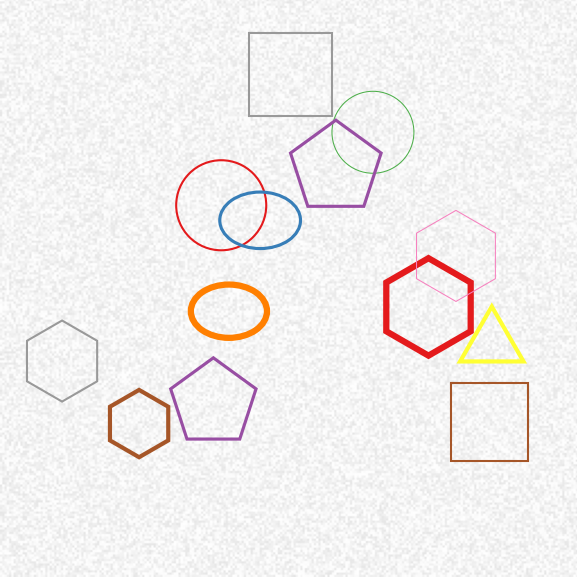[{"shape": "hexagon", "thickness": 3, "radius": 0.42, "center": [0.742, 0.468]}, {"shape": "circle", "thickness": 1, "radius": 0.39, "center": [0.383, 0.644]}, {"shape": "oval", "thickness": 1.5, "radius": 0.35, "center": [0.45, 0.618]}, {"shape": "circle", "thickness": 0.5, "radius": 0.35, "center": [0.646, 0.77]}, {"shape": "pentagon", "thickness": 1.5, "radius": 0.41, "center": [0.582, 0.709]}, {"shape": "pentagon", "thickness": 1.5, "radius": 0.39, "center": [0.369, 0.302]}, {"shape": "oval", "thickness": 3, "radius": 0.33, "center": [0.396, 0.46]}, {"shape": "triangle", "thickness": 2, "radius": 0.32, "center": [0.852, 0.405]}, {"shape": "square", "thickness": 1, "radius": 0.34, "center": [0.848, 0.268]}, {"shape": "hexagon", "thickness": 2, "radius": 0.29, "center": [0.241, 0.266]}, {"shape": "hexagon", "thickness": 0.5, "radius": 0.39, "center": [0.79, 0.556]}, {"shape": "hexagon", "thickness": 1, "radius": 0.35, "center": [0.107, 0.374]}, {"shape": "square", "thickness": 1, "radius": 0.36, "center": [0.504, 0.87]}]